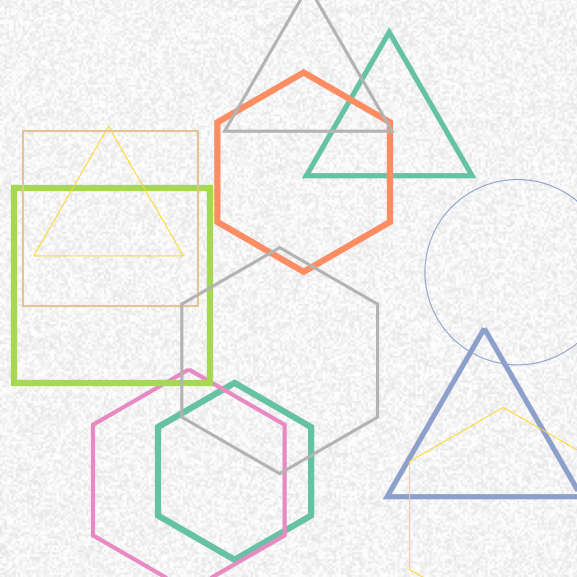[{"shape": "triangle", "thickness": 2.5, "radius": 0.83, "center": [0.674, 0.778]}, {"shape": "hexagon", "thickness": 3, "radius": 0.77, "center": [0.406, 0.183]}, {"shape": "hexagon", "thickness": 3, "radius": 0.86, "center": [0.526, 0.701]}, {"shape": "circle", "thickness": 0.5, "radius": 0.8, "center": [0.896, 0.528]}, {"shape": "triangle", "thickness": 2.5, "radius": 0.97, "center": [0.839, 0.236]}, {"shape": "hexagon", "thickness": 2, "radius": 0.96, "center": [0.327, 0.168]}, {"shape": "square", "thickness": 3, "radius": 0.84, "center": [0.194, 0.505]}, {"shape": "triangle", "thickness": 0.5, "radius": 0.75, "center": [0.188, 0.631]}, {"shape": "hexagon", "thickness": 0.5, "radius": 0.94, "center": [0.872, 0.106]}, {"shape": "square", "thickness": 1, "radius": 0.76, "center": [0.191, 0.62]}, {"shape": "hexagon", "thickness": 1.5, "radius": 0.98, "center": [0.484, 0.375]}, {"shape": "triangle", "thickness": 1.5, "radius": 0.84, "center": [0.534, 0.856]}]